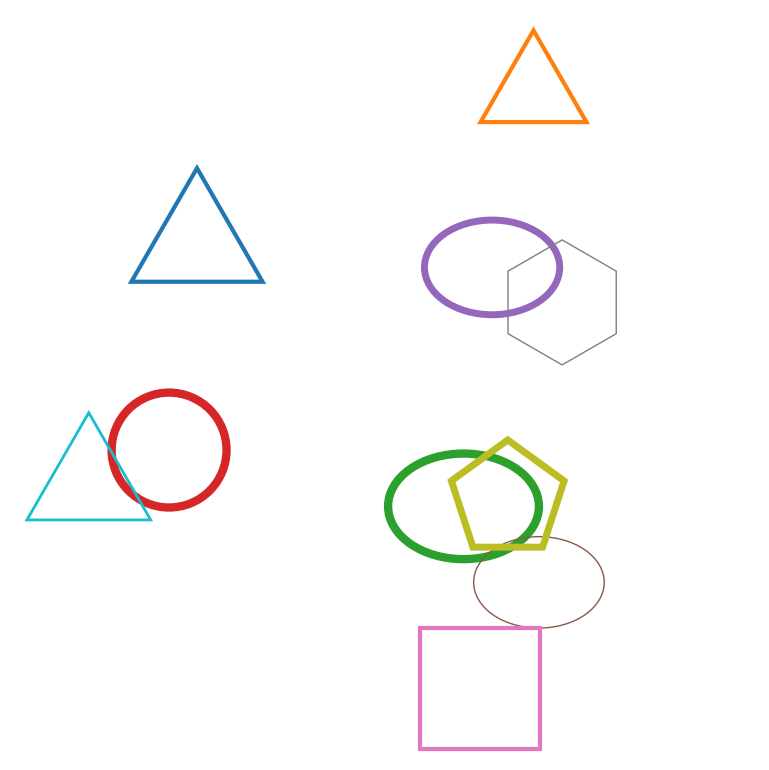[{"shape": "triangle", "thickness": 1.5, "radius": 0.49, "center": [0.256, 0.683]}, {"shape": "triangle", "thickness": 1.5, "radius": 0.4, "center": [0.693, 0.881]}, {"shape": "oval", "thickness": 3, "radius": 0.49, "center": [0.602, 0.342]}, {"shape": "circle", "thickness": 3, "radius": 0.37, "center": [0.22, 0.416]}, {"shape": "oval", "thickness": 2.5, "radius": 0.44, "center": [0.639, 0.653]}, {"shape": "oval", "thickness": 0.5, "radius": 0.42, "center": [0.7, 0.244]}, {"shape": "square", "thickness": 1.5, "radius": 0.39, "center": [0.623, 0.106]}, {"shape": "hexagon", "thickness": 0.5, "radius": 0.41, "center": [0.73, 0.607]}, {"shape": "pentagon", "thickness": 2.5, "radius": 0.38, "center": [0.659, 0.352]}, {"shape": "triangle", "thickness": 1, "radius": 0.46, "center": [0.115, 0.371]}]